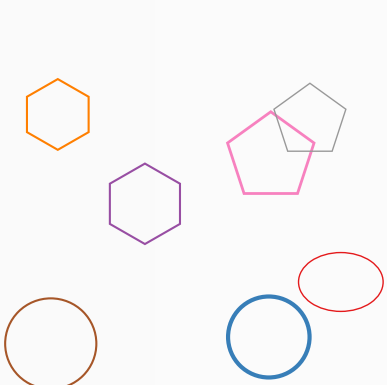[{"shape": "oval", "thickness": 1, "radius": 0.55, "center": [0.88, 0.268]}, {"shape": "circle", "thickness": 3, "radius": 0.53, "center": [0.694, 0.125]}, {"shape": "hexagon", "thickness": 1.5, "radius": 0.52, "center": [0.374, 0.471]}, {"shape": "hexagon", "thickness": 1.5, "radius": 0.46, "center": [0.149, 0.703]}, {"shape": "circle", "thickness": 1.5, "radius": 0.59, "center": [0.131, 0.107]}, {"shape": "pentagon", "thickness": 2, "radius": 0.59, "center": [0.699, 0.592]}, {"shape": "pentagon", "thickness": 1, "radius": 0.49, "center": [0.8, 0.686]}]